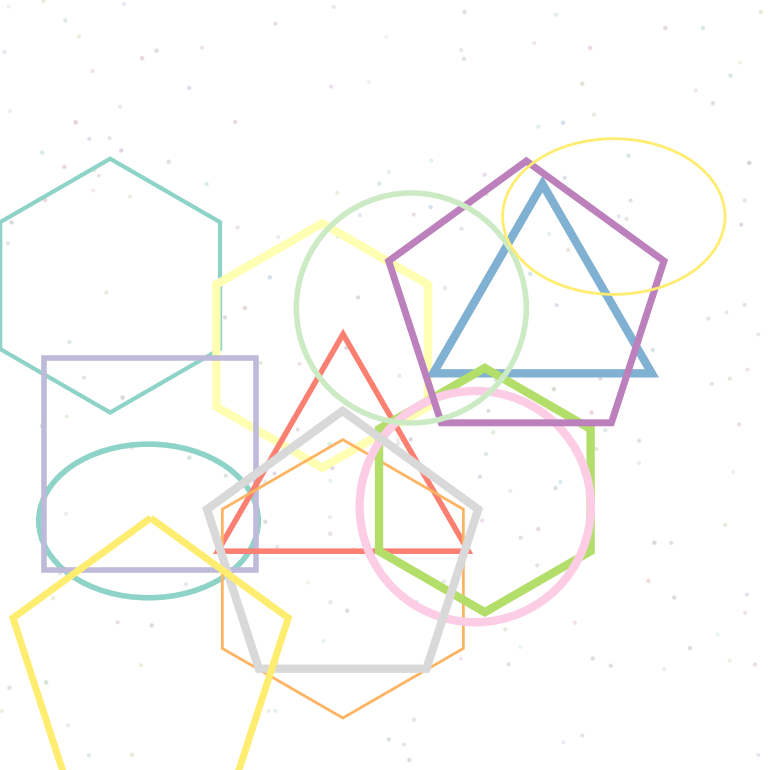[{"shape": "hexagon", "thickness": 1.5, "radius": 0.82, "center": [0.143, 0.629]}, {"shape": "oval", "thickness": 2, "radius": 0.71, "center": [0.193, 0.323]}, {"shape": "hexagon", "thickness": 3, "radius": 0.79, "center": [0.418, 0.551]}, {"shape": "square", "thickness": 2, "radius": 0.69, "center": [0.195, 0.398]}, {"shape": "triangle", "thickness": 2, "radius": 0.94, "center": [0.445, 0.378]}, {"shape": "triangle", "thickness": 3, "radius": 0.82, "center": [0.705, 0.597]}, {"shape": "hexagon", "thickness": 1, "radius": 0.9, "center": [0.445, 0.248]}, {"shape": "hexagon", "thickness": 3, "radius": 0.79, "center": [0.63, 0.364]}, {"shape": "circle", "thickness": 3, "radius": 0.75, "center": [0.617, 0.342]}, {"shape": "pentagon", "thickness": 3, "radius": 0.93, "center": [0.445, 0.281]}, {"shape": "pentagon", "thickness": 2.5, "radius": 0.94, "center": [0.684, 0.603]}, {"shape": "circle", "thickness": 2, "radius": 0.75, "center": [0.534, 0.6]}, {"shape": "oval", "thickness": 1, "radius": 0.72, "center": [0.797, 0.719]}, {"shape": "pentagon", "thickness": 2.5, "radius": 0.94, "center": [0.196, 0.139]}]